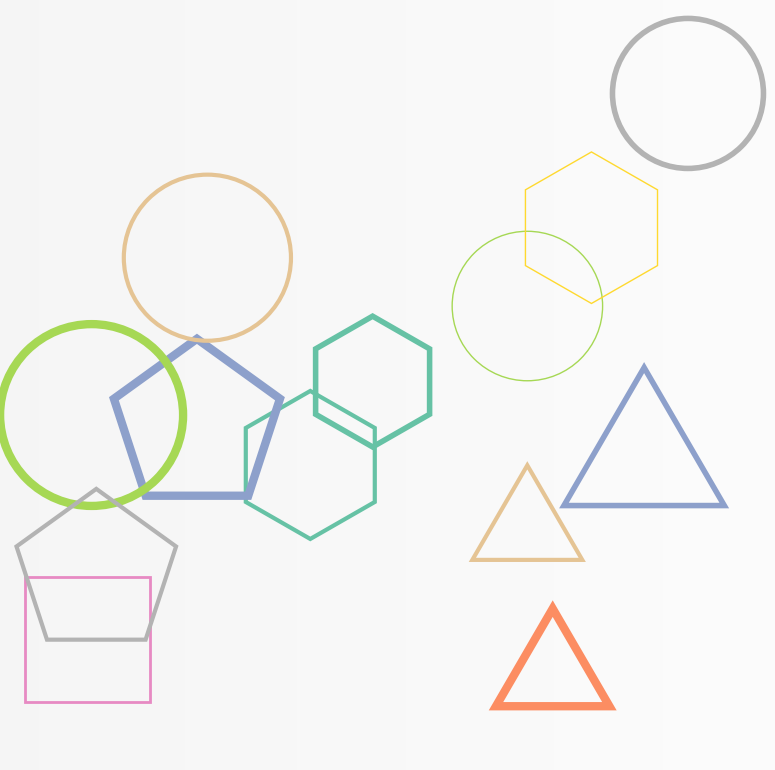[{"shape": "hexagon", "thickness": 1.5, "radius": 0.48, "center": [0.4, 0.396]}, {"shape": "hexagon", "thickness": 2, "radius": 0.42, "center": [0.481, 0.504]}, {"shape": "triangle", "thickness": 3, "radius": 0.42, "center": [0.713, 0.125]}, {"shape": "triangle", "thickness": 2, "radius": 0.6, "center": [0.831, 0.403]}, {"shape": "pentagon", "thickness": 3, "radius": 0.56, "center": [0.254, 0.447]}, {"shape": "square", "thickness": 1, "radius": 0.41, "center": [0.113, 0.17]}, {"shape": "circle", "thickness": 0.5, "radius": 0.49, "center": [0.68, 0.603]}, {"shape": "circle", "thickness": 3, "radius": 0.59, "center": [0.118, 0.461]}, {"shape": "hexagon", "thickness": 0.5, "radius": 0.49, "center": [0.763, 0.704]}, {"shape": "triangle", "thickness": 1.5, "radius": 0.41, "center": [0.68, 0.314]}, {"shape": "circle", "thickness": 1.5, "radius": 0.54, "center": [0.268, 0.665]}, {"shape": "pentagon", "thickness": 1.5, "radius": 0.54, "center": [0.124, 0.257]}, {"shape": "circle", "thickness": 2, "radius": 0.49, "center": [0.888, 0.879]}]